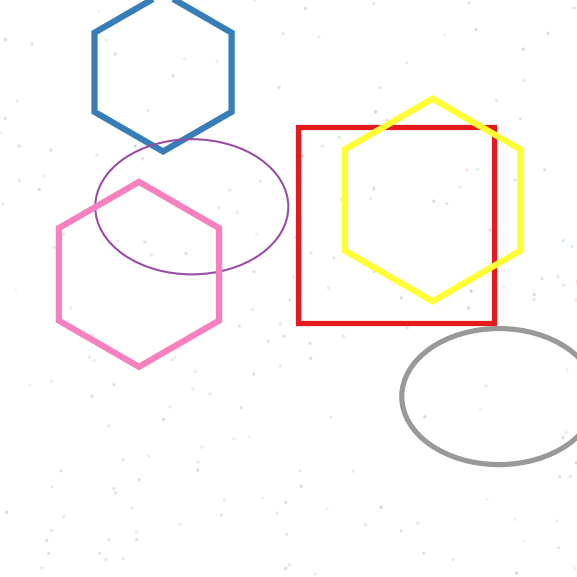[{"shape": "square", "thickness": 2.5, "radius": 0.85, "center": [0.686, 0.609]}, {"shape": "hexagon", "thickness": 3, "radius": 0.69, "center": [0.282, 0.874]}, {"shape": "oval", "thickness": 1, "radius": 0.84, "center": [0.332, 0.641]}, {"shape": "hexagon", "thickness": 3, "radius": 0.88, "center": [0.749, 0.653]}, {"shape": "hexagon", "thickness": 3, "radius": 0.8, "center": [0.241, 0.524]}, {"shape": "oval", "thickness": 2.5, "radius": 0.84, "center": [0.864, 0.312]}]